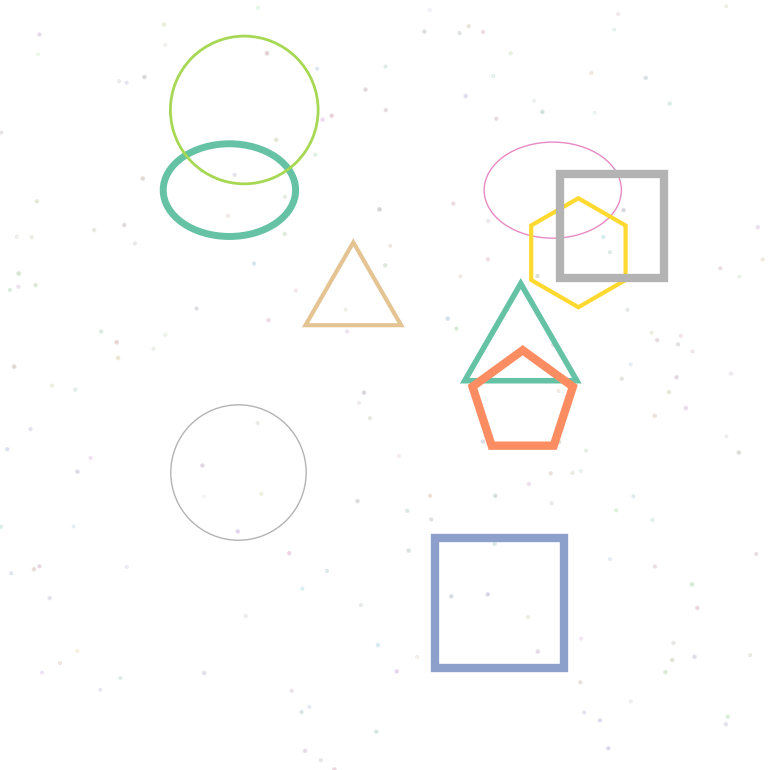[{"shape": "triangle", "thickness": 2, "radius": 0.42, "center": [0.676, 0.548]}, {"shape": "oval", "thickness": 2.5, "radius": 0.43, "center": [0.298, 0.753]}, {"shape": "pentagon", "thickness": 3, "radius": 0.34, "center": [0.679, 0.477]}, {"shape": "square", "thickness": 3, "radius": 0.42, "center": [0.649, 0.217]}, {"shape": "oval", "thickness": 0.5, "radius": 0.45, "center": [0.718, 0.753]}, {"shape": "circle", "thickness": 1, "radius": 0.48, "center": [0.317, 0.857]}, {"shape": "hexagon", "thickness": 1.5, "radius": 0.35, "center": [0.751, 0.672]}, {"shape": "triangle", "thickness": 1.5, "radius": 0.36, "center": [0.459, 0.614]}, {"shape": "square", "thickness": 3, "radius": 0.34, "center": [0.795, 0.706]}, {"shape": "circle", "thickness": 0.5, "radius": 0.44, "center": [0.31, 0.386]}]